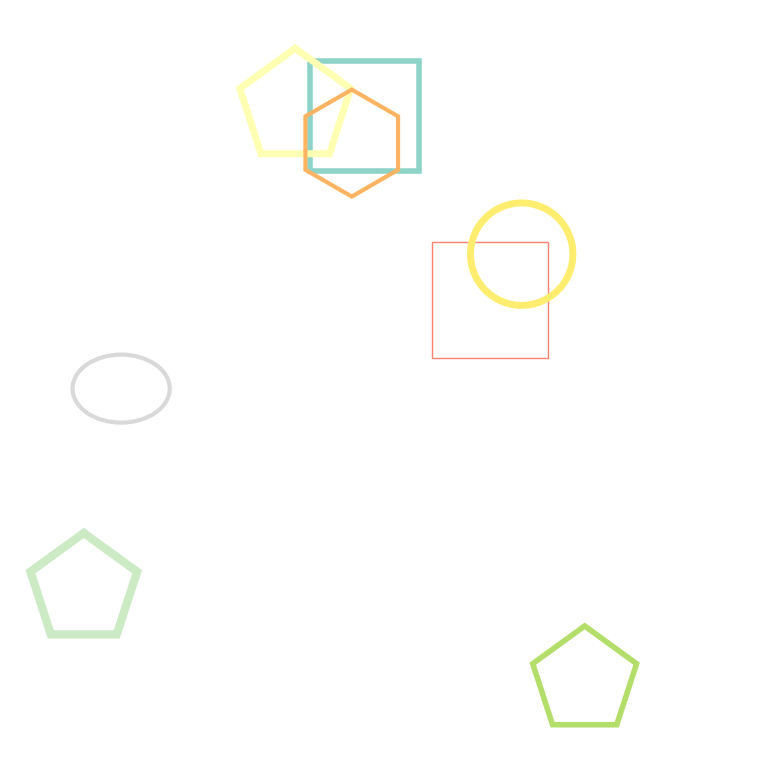[{"shape": "square", "thickness": 2, "radius": 0.36, "center": [0.473, 0.849]}, {"shape": "pentagon", "thickness": 2.5, "radius": 0.38, "center": [0.383, 0.862]}, {"shape": "square", "thickness": 0.5, "radius": 0.38, "center": [0.637, 0.61]}, {"shape": "hexagon", "thickness": 1.5, "radius": 0.35, "center": [0.457, 0.814]}, {"shape": "pentagon", "thickness": 2, "radius": 0.35, "center": [0.759, 0.116]}, {"shape": "oval", "thickness": 1.5, "radius": 0.32, "center": [0.157, 0.495]}, {"shape": "pentagon", "thickness": 3, "radius": 0.36, "center": [0.109, 0.235]}, {"shape": "circle", "thickness": 2.5, "radius": 0.33, "center": [0.678, 0.67]}]